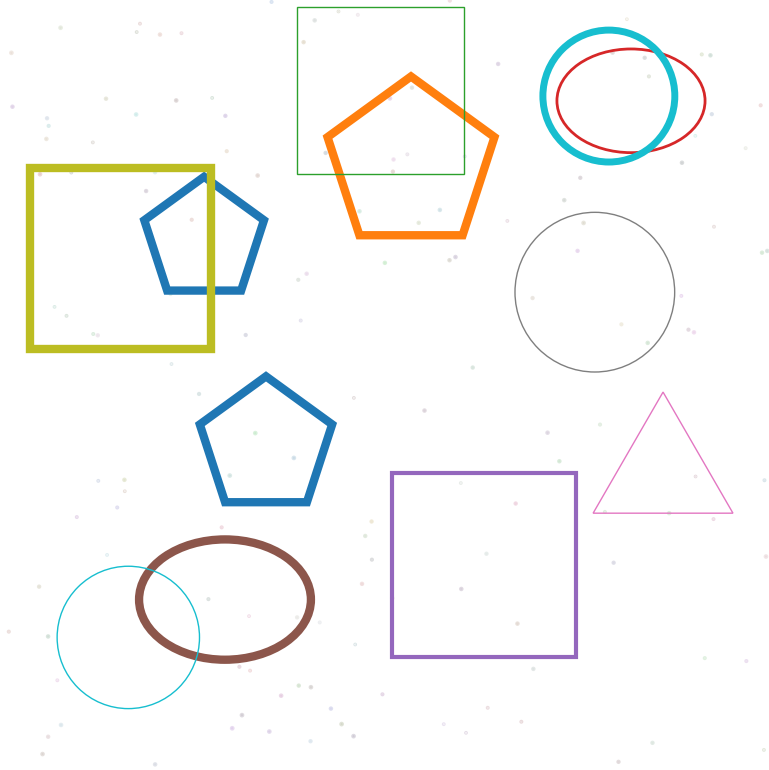[{"shape": "pentagon", "thickness": 3, "radius": 0.41, "center": [0.265, 0.689]}, {"shape": "pentagon", "thickness": 3, "radius": 0.45, "center": [0.345, 0.421]}, {"shape": "pentagon", "thickness": 3, "radius": 0.57, "center": [0.534, 0.787]}, {"shape": "square", "thickness": 0.5, "radius": 0.54, "center": [0.494, 0.883]}, {"shape": "oval", "thickness": 1, "radius": 0.48, "center": [0.819, 0.869]}, {"shape": "square", "thickness": 1.5, "radius": 0.6, "center": [0.629, 0.266]}, {"shape": "oval", "thickness": 3, "radius": 0.56, "center": [0.292, 0.221]}, {"shape": "triangle", "thickness": 0.5, "radius": 0.52, "center": [0.861, 0.386]}, {"shape": "circle", "thickness": 0.5, "radius": 0.52, "center": [0.773, 0.621]}, {"shape": "square", "thickness": 3, "radius": 0.59, "center": [0.156, 0.665]}, {"shape": "circle", "thickness": 0.5, "radius": 0.46, "center": [0.167, 0.172]}, {"shape": "circle", "thickness": 2.5, "radius": 0.43, "center": [0.791, 0.875]}]